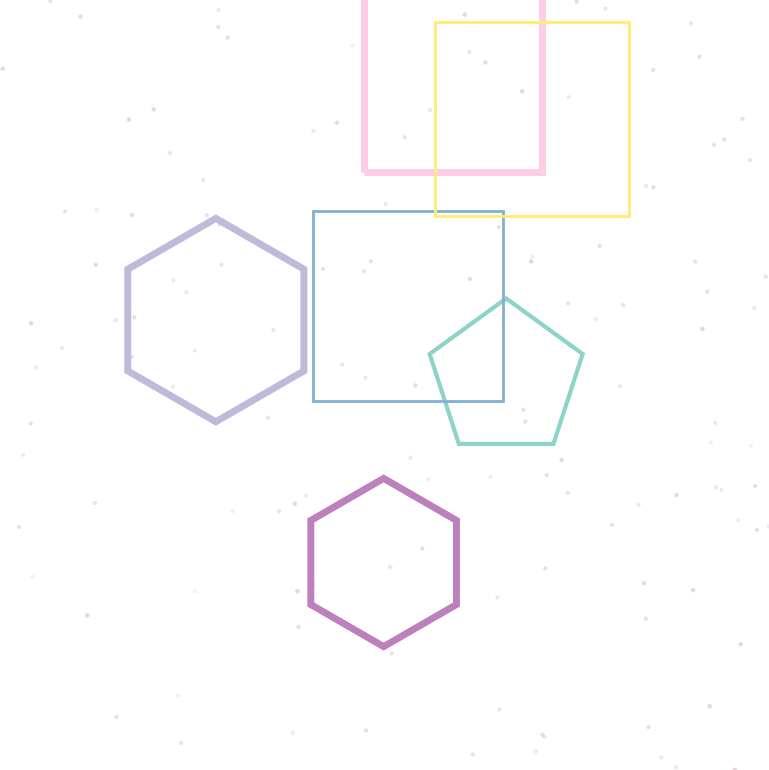[{"shape": "pentagon", "thickness": 1.5, "radius": 0.52, "center": [0.657, 0.508]}, {"shape": "hexagon", "thickness": 2.5, "radius": 0.66, "center": [0.28, 0.584]}, {"shape": "square", "thickness": 1, "radius": 0.61, "center": [0.53, 0.602]}, {"shape": "square", "thickness": 2.5, "radius": 0.58, "center": [0.588, 0.892]}, {"shape": "hexagon", "thickness": 2.5, "radius": 0.55, "center": [0.498, 0.269]}, {"shape": "square", "thickness": 1, "radius": 0.63, "center": [0.691, 0.846]}]